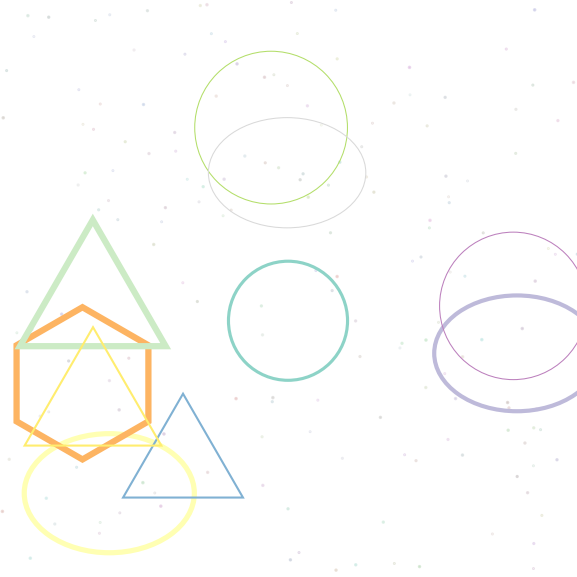[{"shape": "circle", "thickness": 1.5, "radius": 0.52, "center": [0.499, 0.444]}, {"shape": "oval", "thickness": 2.5, "radius": 0.74, "center": [0.189, 0.145]}, {"shape": "oval", "thickness": 2, "radius": 0.72, "center": [0.895, 0.387]}, {"shape": "triangle", "thickness": 1, "radius": 0.6, "center": [0.317, 0.198]}, {"shape": "hexagon", "thickness": 3, "radius": 0.66, "center": [0.143, 0.335]}, {"shape": "circle", "thickness": 0.5, "radius": 0.66, "center": [0.469, 0.778]}, {"shape": "oval", "thickness": 0.5, "radius": 0.68, "center": [0.497, 0.7]}, {"shape": "circle", "thickness": 0.5, "radius": 0.64, "center": [0.889, 0.469]}, {"shape": "triangle", "thickness": 3, "radius": 0.73, "center": [0.161, 0.473]}, {"shape": "triangle", "thickness": 1, "radius": 0.68, "center": [0.161, 0.296]}]